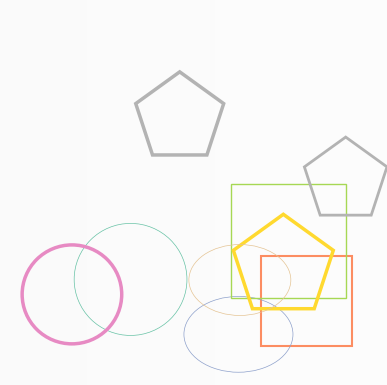[{"shape": "circle", "thickness": 0.5, "radius": 0.73, "center": [0.337, 0.274]}, {"shape": "square", "thickness": 1.5, "radius": 0.58, "center": [0.791, 0.219]}, {"shape": "oval", "thickness": 0.5, "radius": 0.7, "center": [0.615, 0.132]}, {"shape": "circle", "thickness": 2.5, "radius": 0.64, "center": [0.186, 0.235]}, {"shape": "square", "thickness": 1, "radius": 0.74, "center": [0.745, 0.374]}, {"shape": "pentagon", "thickness": 2.5, "radius": 0.68, "center": [0.731, 0.308]}, {"shape": "oval", "thickness": 0.5, "radius": 0.66, "center": [0.619, 0.273]}, {"shape": "pentagon", "thickness": 2.5, "radius": 0.6, "center": [0.464, 0.694]}, {"shape": "pentagon", "thickness": 2, "radius": 0.56, "center": [0.892, 0.532]}]